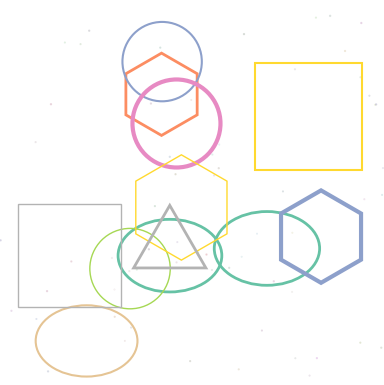[{"shape": "oval", "thickness": 2, "radius": 0.68, "center": [0.693, 0.355]}, {"shape": "oval", "thickness": 2, "radius": 0.67, "center": [0.441, 0.336]}, {"shape": "hexagon", "thickness": 2, "radius": 0.53, "center": [0.42, 0.755]}, {"shape": "circle", "thickness": 1.5, "radius": 0.52, "center": [0.421, 0.84]}, {"shape": "hexagon", "thickness": 3, "radius": 0.6, "center": [0.834, 0.385]}, {"shape": "circle", "thickness": 3, "radius": 0.57, "center": [0.458, 0.679]}, {"shape": "circle", "thickness": 1, "radius": 0.52, "center": [0.338, 0.302]}, {"shape": "hexagon", "thickness": 1, "radius": 0.68, "center": [0.471, 0.461]}, {"shape": "square", "thickness": 1.5, "radius": 0.69, "center": [0.801, 0.698]}, {"shape": "oval", "thickness": 1.5, "radius": 0.66, "center": [0.225, 0.114]}, {"shape": "triangle", "thickness": 2, "radius": 0.54, "center": [0.441, 0.358]}, {"shape": "square", "thickness": 1, "radius": 0.67, "center": [0.181, 0.336]}]